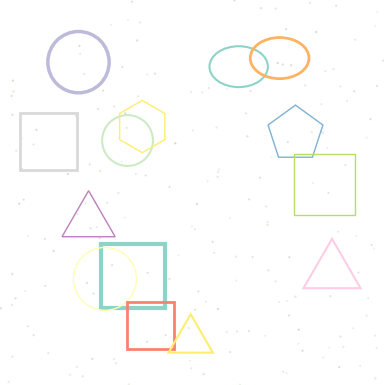[{"shape": "square", "thickness": 3, "radius": 0.42, "center": [0.346, 0.284]}, {"shape": "oval", "thickness": 1.5, "radius": 0.38, "center": [0.62, 0.827]}, {"shape": "circle", "thickness": 1, "radius": 0.41, "center": [0.273, 0.276]}, {"shape": "circle", "thickness": 2.5, "radius": 0.4, "center": [0.204, 0.839]}, {"shape": "square", "thickness": 2, "radius": 0.3, "center": [0.391, 0.154]}, {"shape": "pentagon", "thickness": 1, "radius": 0.37, "center": [0.768, 0.652]}, {"shape": "oval", "thickness": 2, "radius": 0.38, "center": [0.726, 0.849]}, {"shape": "square", "thickness": 1, "radius": 0.39, "center": [0.843, 0.522]}, {"shape": "triangle", "thickness": 1.5, "radius": 0.43, "center": [0.862, 0.294]}, {"shape": "square", "thickness": 2, "radius": 0.37, "center": [0.127, 0.633]}, {"shape": "triangle", "thickness": 1, "radius": 0.4, "center": [0.23, 0.425]}, {"shape": "circle", "thickness": 1.5, "radius": 0.33, "center": [0.331, 0.635]}, {"shape": "hexagon", "thickness": 1, "radius": 0.34, "center": [0.369, 0.671]}, {"shape": "triangle", "thickness": 1.5, "radius": 0.33, "center": [0.495, 0.117]}]